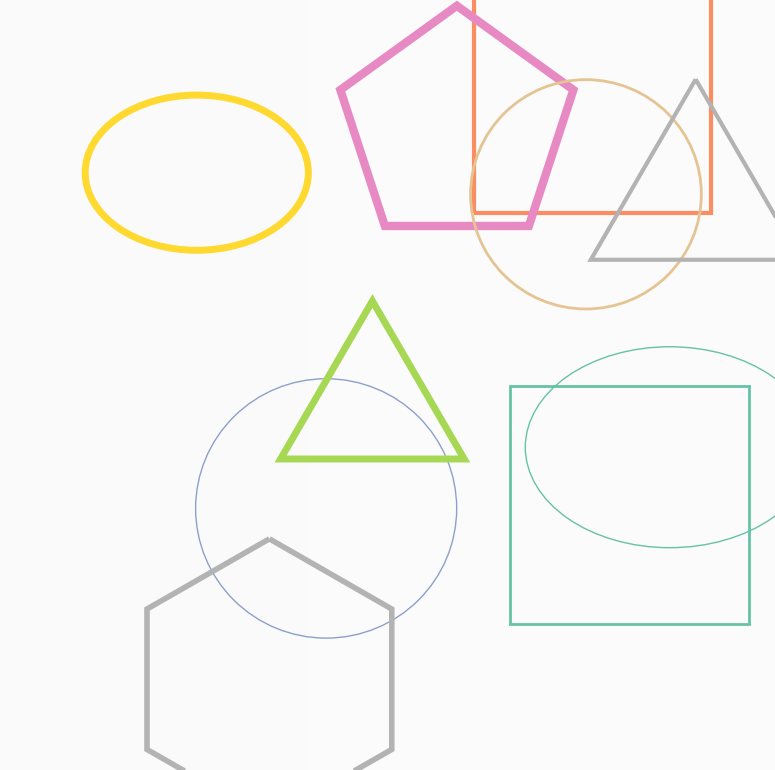[{"shape": "square", "thickness": 1, "radius": 0.77, "center": [0.812, 0.344]}, {"shape": "oval", "thickness": 0.5, "radius": 0.93, "center": [0.864, 0.419]}, {"shape": "square", "thickness": 1.5, "radius": 0.76, "center": [0.765, 0.876]}, {"shape": "circle", "thickness": 0.5, "radius": 0.84, "center": [0.421, 0.34]}, {"shape": "pentagon", "thickness": 3, "radius": 0.79, "center": [0.59, 0.834]}, {"shape": "triangle", "thickness": 2.5, "radius": 0.68, "center": [0.481, 0.472]}, {"shape": "oval", "thickness": 2.5, "radius": 0.72, "center": [0.254, 0.776]}, {"shape": "circle", "thickness": 1, "radius": 0.74, "center": [0.756, 0.748]}, {"shape": "hexagon", "thickness": 2, "radius": 0.91, "center": [0.348, 0.118]}, {"shape": "triangle", "thickness": 1.5, "radius": 0.78, "center": [0.898, 0.741]}]